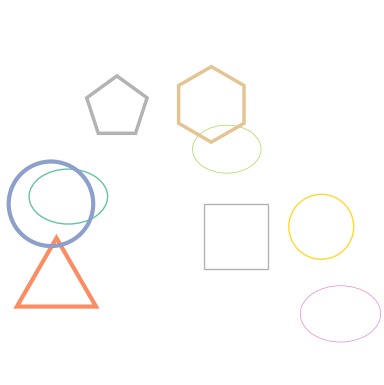[{"shape": "oval", "thickness": 1, "radius": 0.51, "center": [0.177, 0.489]}, {"shape": "triangle", "thickness": 3, "radius": 0.59, "center": [0.147, 0.263]}, {"shape": "circle", "thickness": 3, "radius": 0.55, "center": [0.132, 0.471]}, {"shape": "oval", "thickness": 0.5, "radius": 0.52, "center": [0.884, 0.185]}, {"shape": "oval", "thickness": 0.5, "radius": 0.45, "center": [0.589, 0.613]}, {"shape": "circle", "thickness": 1, "radius": 0.42, "center": [0.834, 0.411]}, {"shape": "hexagon", "thickness": 2.5, "radius": 0.49, "center": [0.549, 0.729]}, {"shape": "square", "thickness": 1, "radius": 0.42, "center": [0.613, 0.385]}, {"shape": "pentagon", "thickness": 2.5, "radius": 0.41, "center": [0.304, 0.72]}]